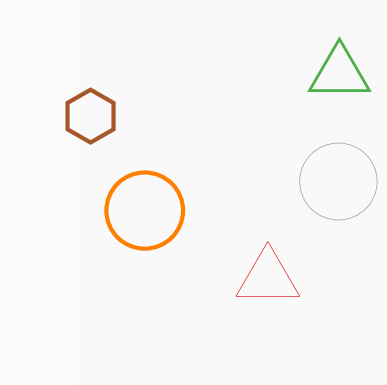[{"shape": "triangle", "thickness": 0.5, "radius": 0.48, "center": [0.691, 0.278]}, {"shape": "triangle", "thickness": 2, "radius": 0.45, "center": [0.876, 0.809]}, {"shape": "circle", "thickness": 3, "radius": 0.49, "center": [0.373, 0.453]}, {"shape": "hexagon", "thickness": 3, "radius": 0.34, "center": [0.234, 0.698]}, {"shape": "circle", "thickness": 0.5, "radius": 0.5, "center": [0.873, 0.529]}]